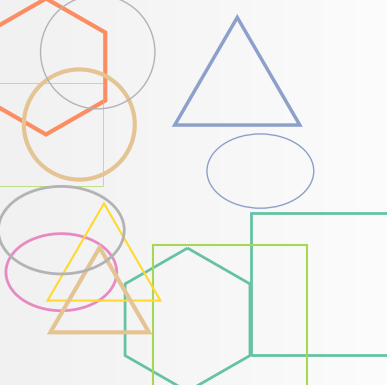[{"shape": "square", "thickness": 2, "radius": 0.92, "center": [0.831, 0.263]}, {"shape": "hexagon", "thickness": 2, "radius": 0.93, "center": [0.484, 0.17]}, {"shape": "hexagon", "thickness": 3, "radius": 0.88, "center": [0.119, 0.827]}, {"shape": "oval", "thickness": 1, "radius": 0.69, "center": [0.672, 0.556]}, {"shape": "triangle", "thickness": 2.5, "radius": 0.93, "center": [0.612, 0.768]}, {"shape": "oval", "thickness": 2, "radius": 0.71, "center": [0.158, 0.293]}, {"shape": "square", "thickness": 1.5, "radius": 0.99, "center": [0.593, 0.165]}, {"shape": "square", "thickness": 0.5, "radius": 0.67, "center": [0.132, 0.65]}, {"shape": "triangle", "thickness": 1.5, "radius": 0.84, "center": [0.268, 0.303]}, {"shape": "circle", "thickness": 3, "radius": 0.72, "center": [0.205, 0.677]}, {"shape": "triangle", "thickness": 3, "radius": 0.73, "center": [0.257, 0.21]}, {"shape": "circle", "thickness": 1, "radius": 0.74, "center": [0.252, 0.865]}, {"shape": "oval", "thickness": 2, "radius": 0.81, "center": [0.158, 0.402]}]